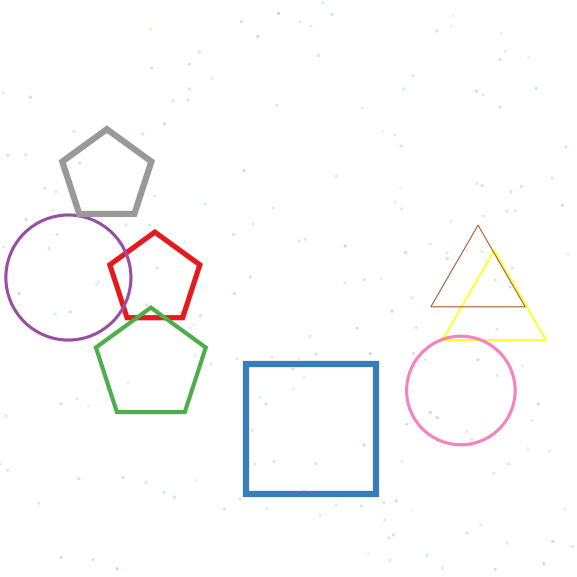[{"shape": "pentagon", "thickness": 2.5, "radius": 0.41, "center": [0.268, 0.515]}, {"shape": "square", "thickness": 3, "radius": 0.56, "center": [0.538, 0.256]}, {"shape": "pentagon", "thickness": 2, "radius": 0.5, "center": [0.261, 0.366]}, {"shape": "circle", "thickness": 1.5, "radius": 0.54, "center": [0.118, 0.519]}, {"shape": "triangle", "thickness": 1, "radius": 0.52, "center": [0.856, 0.462]}, {"shape": "triangle", "thickness": 0.5, "radius": 0.47, "center": [0.828, 0.515]}, {"shape": "circle", "thickness": 1.5, "radius": 0.47, "center": [0.798, 0.323]}, {"shape": "pentagon", "thickness": 3, "radius": 0.41, "center": [0.185, 0.694]}]